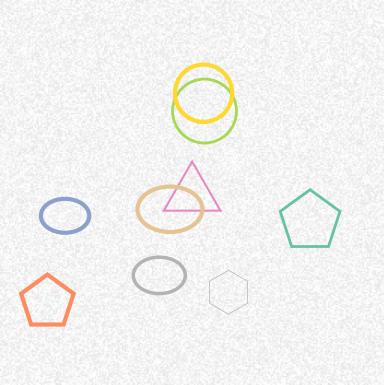[{"shape": "pentagon", "thickness": 2, "radius": 0.41, "center": [0.805, 0.426]}, {"shape": "pentagon", "thickness": 3, "radius": 0.36, "center": [0.123, 0.215]}, {"shape": "oval", "thickness": 3, "radius": 0.31, "center": [0.169, 0.44]}, {"shape": "triangle", "thickness": 1.5, "radius": 0.42, "center": [0.499, 0.495]}, {"shape": "circle", "thickness": 2, "radius": 0.42, "center": [0.531, 0.712]}, {"shape": "circle", "thickness": 3, "radius": 0.37, "center": [0.529, 0.758]}, {"shape": "oval", "thickness": 3, "radius": 0.42, "center": [0.441, 0.456]}, {"shape": "hexagon", "thickness": 0.5, "radius": 0.29, "center": [0.594, 0.241]}, {"shape": "oval", "thickness": 2.5, "radius": 0.34, "center": [0.414, 0.285]}]